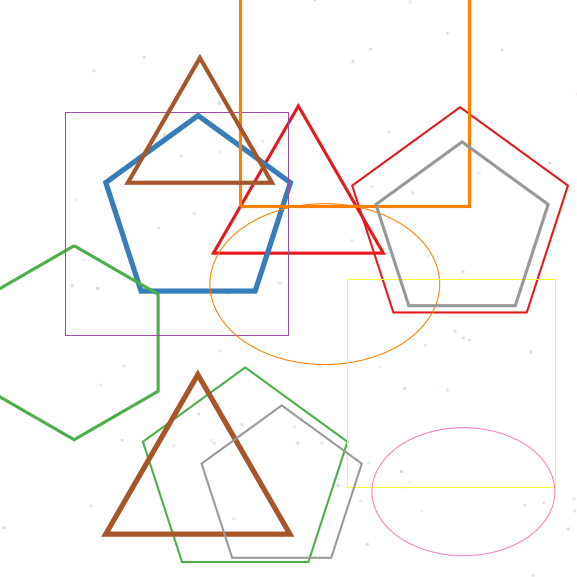[{"shape": "pentagon", "thickness": 1, "radius": 0.98, "center": [0.797, 0.617]}, {"shape": "triangle", "thickness": 1.5, "radius": 0.85, "center": [0.517, 0.646]}, {"shape": "pentagon", "thickness": 2.5, "radius": 0.84, "center": [0.343, 0.631]}, {"shape": "hexagon", "thickness": 1.5, "radius": 0.84, "center": [0.128, 0.406]}, {"shape": "pentagon", "thickness": 1, "radius": 0.93, "center": [0.425, 0.177]}, {"shape": "square", "thickness": 0.5, "radius": 0.97, "center": [0.306, 0.612]}, {"shape": "square", "thickness": 1.5, "radius": 0.99, "center": [0.614, 0.84]}, {"shape": "oval", "thickness": 0.5, "radius": 0.99, "center": [0.562, 0.507]}, {"shape": "square", "thickness": 0.5, "radius": 0.9, "center": [0.78, 0.336]}, {"shape": "triangle", "thickness": 2, "radius": 0.72, "center": [0.346, 0.755]}, {"shape": "triangle", "thickness": 2.5, "radius": 0.92, "center": [0.343, 0.166]}, {"shape": "oval", "thickness": 0.5, "radius": 0.79, "center": [0.802, 0.148]}, {"shape": "pentagon", "thickness": 1, "radius": 0.73, "center": [0.488, 0.151]}, {"shape": "pentagon", "thickness": 1.5, "radius": 0.78, "center": [0.8, 0.597]}]